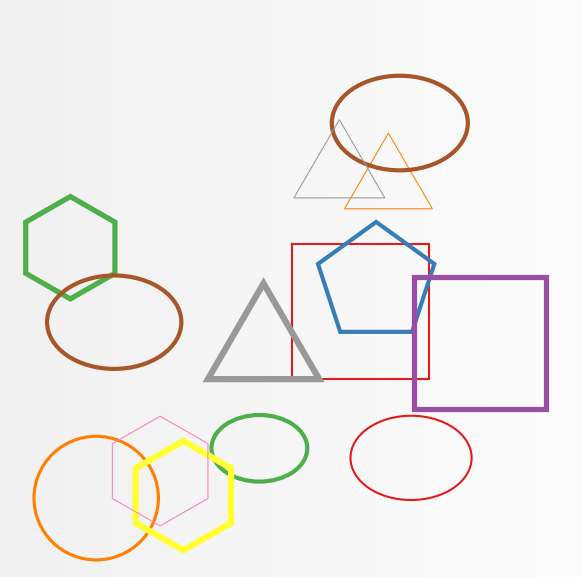[{"shape": "square", "thickness": 1, "radius": 0.59, "center": [0.62, 0.459]}, {"shape": "oval", "thickness": 1, "radius": 0.52, "center": [0.707, 0.206]}, {"shape": "pentagon", "thickness": 2, "radius": 0.53, "center": [0.647, 0.51]}, {"shape": "oval", "thickness": 2, "radius": 0.41, "center": [0.446, 0.223]}, {"shape": "hexagon", "thickness": 2.5, "radius": 0.44, "center": [0.121, 0.57]}, {"shape": "square", "thickness": 2.5, "radius": 0.57, "center": [0.826, 0.406]}, {"shape": "triangle", "thickness": 0.5, "radius": 0.44, "center": [0.668, 0.681]}, {"shape": "circle", "thickness": 1.5, "radius": 0.54, "center": [0.166, 0.137]}, {"shape": "hexagon", "thickness": 3, "radius": 0.47, "center": [0.316, 0.141]}, {"shape": "oval", "thickness": 2, "radius": 0.58, "center": [0.196, 0.441]}, {"shape": "oval", "thickness": 2, "radius": 0.59, "center": [0.688, 0.786]}, {"shape": "hexagon", "thickness": 0.5, "radius": 0.47, "center": [0.276, 0.183]}, {"shape": "triangle", "thickness": 3, "radius": 0.55, "center": [0.453, 0.398]}, {"shape": "triangle", "thickness": 0.5, "radius": 0.45, "center": [0.584, 0.702]}]